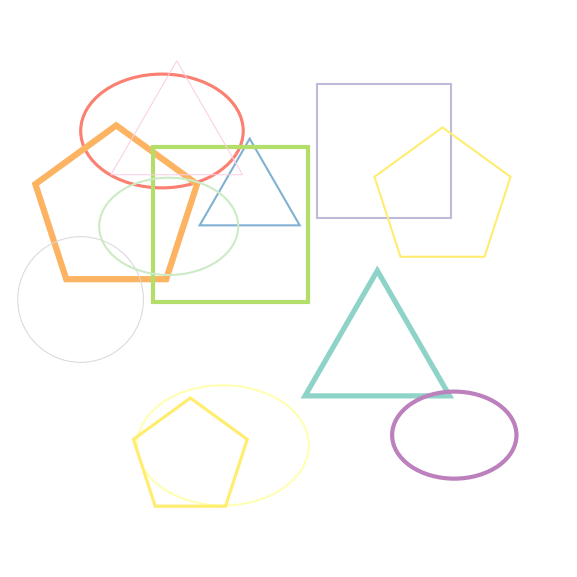[{"shape": "triangle", "thickness": 2.5, "radius": 0.72, "center": [0.653, 0.386]}, {"shape": "oval", "thickness": 1, "radius": 0.74, "center": [0.386, 0.228]}, {"shape": "square", "thickness": 1, "radius": 0.58, "center": [0.665, 0.738]}, {"shape": "oval", "thickness": 1.5, "radius": 0.7, "center": [0.28, 0.772]}, {"shape": "triangle", "thickness": 1, "radius": 0.5, "center": [0.432, 0.659]}, {"shape": "pentagon", "thickness": 3, "radius": 0.74, "center": [0.201, 0.635]}, {"shape": "square", "thickness": 2, "radius": 0.67, "center": [0.399, 0.61]}, {"shape": "triangle", "thickness": 0.5, "radius": 0.66, "center": [0.306, 0.762]}, {"shape": "circle", "thickness": 0.5, "radius": 0.54, "center": [0.14, 0.481]}, {"shape": "oval", "thickness": 2, "radius": 0.54, "center": [0.787, 0.246]}, {"shape": "oval", "thickness": 1, "radius": 0.6, "center": [0.292, 0.607]}, {"shape": "pentagon", "thickness": 1.5, "radius": 0.52, "center": [0.33, 0.206]}, {"shape": "pentagon", "thickness": 1, "radius": 0.62, "center": [0.766, 0.655]}]